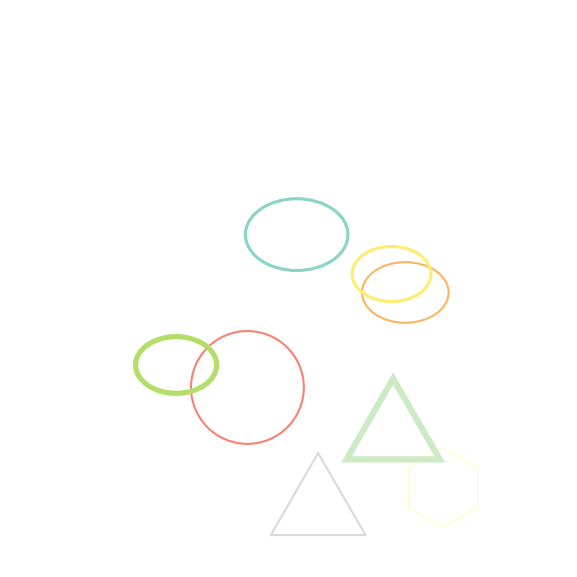[{"shape": "oval", "thickness": 1.5, "radius": 0.44, "center": [0.514, 0.593]}, {"shape": "hexagon", "thickness": 0.5, "radius": 0.35, "center": [0.767, 0.155]}, {"shape": "circle", "thickness": 1, "radius": 0.49, "center": [0.428, 0.328]}, {"shape": "oval", "thickness": 1, "radius": 0.37, "center": [0.702, 0.493]}, {"shape": "oval", "thickness": 2.5, "radius": 0.35, "center": [0.305, 0.367]}, {"shape": "triangle", "thickness": 1, "radius": 0.47, "center": [0.551, 0.12]}, {"shape": "triangle", "thickness": 3, "radius": 0.47, "center": [0.681, 0.25]}, {"shape": "oval", "thickness": 1.5, "radius": 0.34, "center": [0.678, 0.525]}]